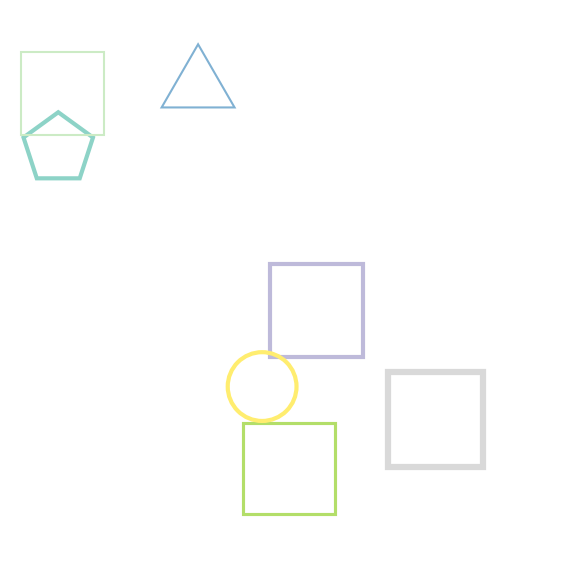[{"shape": "pentagon", "thickness": 2, "radius": 0.32, "center": [0.101, 0.742]}, {"shape": "square", "thickness": 2, "radius": 0.4, "center": [0.548, 0.462]}, {"shape": "triangle", "thickness": 1, "radius": 0.36, "center": [0.343, 0.85]}, {"shape": "square", "thickness": 1.5, "radius": 0.4, "center": [0.501, 0.188]}, {"shape": "square", "thickness": 3, "radius": 0.41, "center": [0.754, 0.273]}, {"shape": "square", "thickness": 1, "radius": 0.36, "center": [0.108, 0.837]}, {"shape": "circle", "thickness": 2, "radius": 0.3, "center": [0.454, 0.33]}]